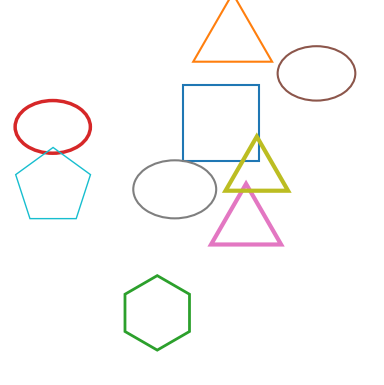[{"shape": "square", "thickness": 1.5, "radius": 0.49, "center": [0.575, 0.681]}, {"shape": "triangle", "thickness": 1.5, "radius": 0.59, "center": [0.604, 0.899]}, {"shape": "hexagon", "thickness": 2, "radius": 0.48, "center": [0.408, 0.187]}, {"shape": "oval", "thickness": 2.5, "radius": 0.49, "center": [0.137, 0.67]}, {"shape": "oval", "thickness": 1.5, "radius": 0.5, "center": [0.822, 0.809]}, {"shape": "triangle", "thickness": 3, "radius": 0.53, "center": [0.639, 0.417]}, {"shape": "oval", "thickness": 1.5, "radius": 0.54, "center": [0.454, 0.508]}, {"shape": "triangle", "thickness": 3, "radius": 0.47, "center": [0.667, 0.552]}, {"shape": "pentagon", "thickness": 1, "radius": 0.51, "center": [0.138, 0.515]}]